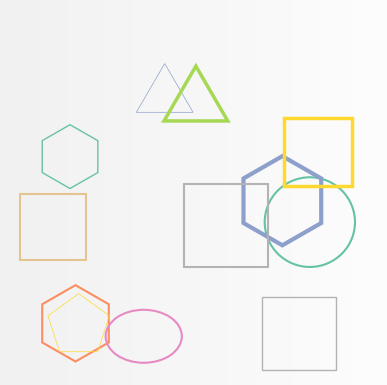[{"shape": "circle", "thickness": 1.5, "radius": 0.58, "center": [0.8, 0.423]}, {"shape": "hexagon", "thickness": 1, "radius": 0.41, "center": [0.181, 0.593]}, {"shape": "hexagon", "thickness": 1.5, "radius": 0.5, "center": [0.195, 0.16]}, {"shape": "hexagon", "thickness": 3, "radius": 0.58, "center": [0.729, 0.479]}, {"shape": "triangle", "thickness": 0.5, "radius": 0.42, "center": [0.425, 0.751]}, {"shape": "oval", "thickness": 1.5, "radius": 0.49, "center": [0.371, 0.127]}, {"shape": "triangle", "thickness": 2.5, "radius": 0.47, "center": [0.505, 0.733]}, {"shape": "pentagon", "thickness": 0.5, "radius": 0.42, "center": [0.203, 0.154]}, {"shape": "square", "thickness": 2.5, "radius": 0.44, "center": [0.821, 0.605]}, {"shape": "square", "thickness": 1.5, "radius": 0.42, "center": [0.136, 0.41]}, {"shape": "square", "thickness": 1, "radius": 0.48, "center": [0.771, 0.134]}, {"shape": "square", "thickness": 1.5, "radius": 0.54, "center": [0.584, 0.415]}]